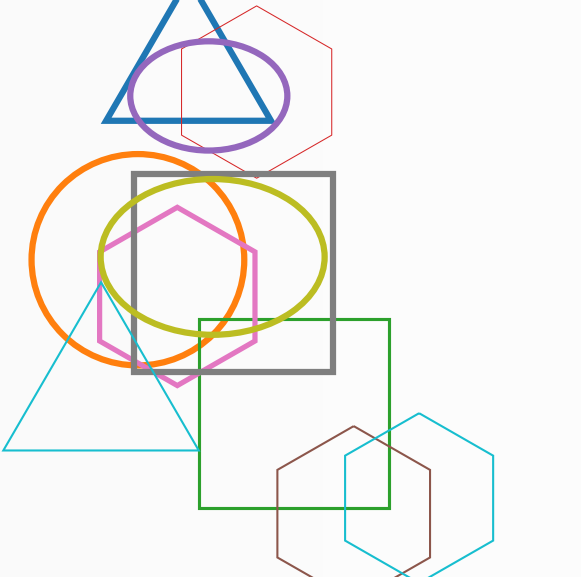[{"shape": "triangle", "thickness": 3, "radius": 0.82, "center": [0.324, 0.872]}, {"shape": "circle", "thickness": 3, "radius": 0.91, "center": [0.237, 0.549]}, {"shape": "square", "thickness": 1.5, "radius": 0.82, "center": [0.506, 0.283]}, {"shape": "hexagon", "thickness": 0.5, "radius": 0.75, "center": [0.442, 0.84]}, {"shape": "oval", "thickness": 3, "radius": 0.68, "center": [0.359, 0.833]}, {"shape": "hexagon", "thickness": 1, "radius": 0.76, "center": [0.609, 0.11]}, {"shape": "hexagon", "thickness": 2.5, "radius": 0.77, "center": [0.305, 0.486]}, {"shape": "square", "thickness": 3, "radius": 0.86, "center": [0.402, 0.527]}, {"shape": "oval", "thickness": 3, "radius": 0.96, "center": [0.366, 0.554]}, {"shape": "triangle", "thickness": 1, "radius": 0.97, "center": [0.174, 0.316]}, {"shape": "hexagon", "thickness": 1, "radius": 0.74, "center": [0.721, 0.137]}]